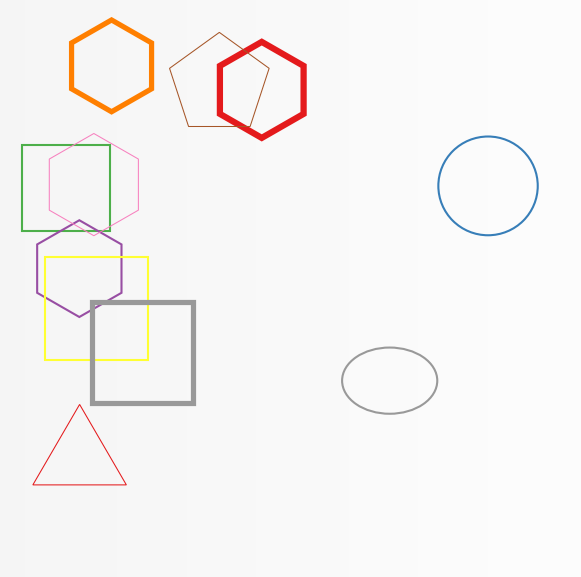[{"shape": "triangle", "thickness": 0.5, "radius": 0.46, "center": [0.137, 0.206]}, {"shape": "hexagon", "thickness": 3, "radius": 0.42, "center": [0.45, 0.843]}, {"shape": "circle", "thickness": 1, "radius": 0.43, "center": [0.84, 0.677]}, {"shape": "square", "thickness": 1, "radius": 0.38, "center": [0.114, 0.674]}, {"shape": "hexagon", "thickness": 1, "radius": 0.42, "center": [0.136, 0.534]}, {"shape": "hexagon", "thickness": 2.5, "radius": 0.4, "center": [0.192, 0.885]}, {"shape": "square", "thickness": 1, "radius": 0.45, "center": [0.166, 0.465]}, {"shape": "pentagon", "thickness": 0.5, "radius": 0.45, "center": [0.377, 0.853]}, {"shape": "hexagon", "thickness": 0.5, "radius": 0.44, "center": [0.161, 0.679]}, {"shape": "oval", "thickness": 1, "radius": 0.41, "center": [0.67, 0.34]}, {"shape": "square", "thickness": 2.5, "radius": 0.44, "center": [0.246, 0.389]}]